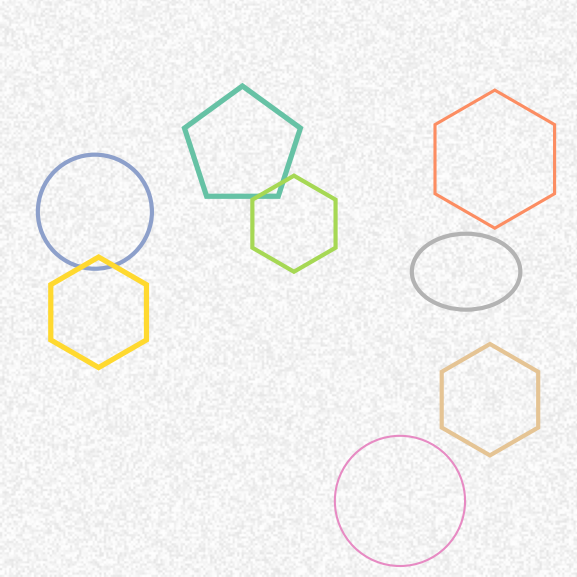[{"shape": "pentagon", "thickness": 2.5, "radius": 0.53, "center": [0.42, 0.745]}, {"shape": "hexagon", "thickness": 1.5, "radius": 0.6, "center": [0.857, 0.724]}, {"shape": "circle", "thickness": 2, "radius": 0.49, "center": [0.164, 0.633]}, {"shape": "circle", "thickness": 1, "radius": 0.56, "center": [0.693, 0.132]}, {"shape": "hexagon", "thickness": 2, "radius": 0.42, "center": [0.509, 0.612]}, {"shape": "hexagon", "thickness": 2.5, "radius": 0.48, "center": [0.171, 0.458]}, {"shape": "hexagon", "thickness": 2, "radius": 0.48, "center": [0.848, 0.307]}, {"shape": "oval", "thickness": 2, "radius": 0.47, "center": [0.807, 0.529]}]